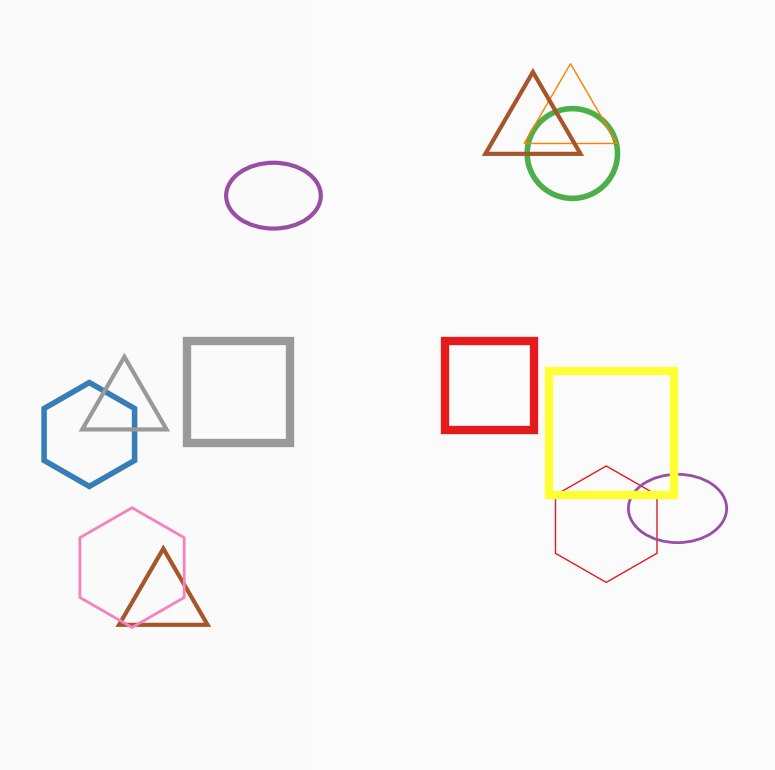[{"shape": "hexagon", "thickness": 0.5, "radius": 0.38, "center": [0.782, 0.319]}, {"shape": "square", "thickness": 3, "radius": 0.29, "center": [0.632, 0.499]}, {"shape": "hexagon", "thickness": 2, "radius": 0.34, "center": [0.115, 0.436]}, {"shape": "circle", "thickness": 2, "radius": 0.29, "center": [0.739, 0.801]}, {"shape": "oval", "thickness": 1.5, "radius": 0.31, "center": [0.353, 0.746]}, {"shape": "oval", "thickness": 1, "radius": 0.32, "center": [0.874, 0.34]}, {"shape": "triangle", "thickness": 0.5, "radius": 0.35, "center": [0.736, 0.848]}, {"shape": "square", "thickness": 3, "radius": 0.4, "center": [0.789, 0.438]}, {"shape": "triangle", "thickness": 1.5, "radius": 0.35, "center": [0.688, 0.836]}, {"shape": "triangle", "thickness": 1.5, "radius": 0.33, "center": [0.211, 0.222]}, {"shape": "hexagon", "thickness": 1, "radius": 0.39, "center": [0.17, 0.263]}, {"shape": "triangle", "thickness": 1.5, "radius": 0.31, "center": [0.161, 0.474]}, {"shape": "square", "thickness": 3, "radius": 0.33, "center": [0.308, 0.491]}]